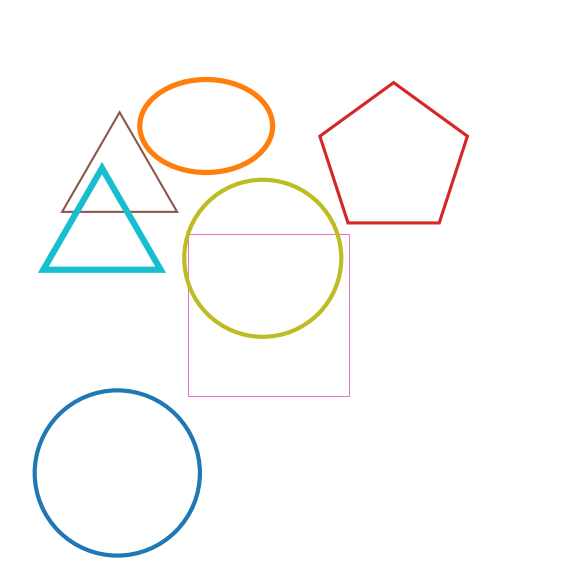[{"shape": "circle", "thickness": 2, "radius": 0.72, "center": [0.203, 0.18]}, {"shape": "oval", "thickness": 2.5, "radius": 0.58, "center": [0.357, 0.781]}, {"shape": "pentagon", "thickness": 1.5, "radius": 0.67, "center": [0.682, 0.722]}, {"shape": "triangle", "thickness": 1, "radius": 0.57, "center": [0.207, 0.69]}, {"shape": "square", "thickness": 0.5, "radius": 0.7, "center": [0.465, 0.454]}, {"shape": "circle", "thickness": 2, "radius": 0.68, "center": [0.455, 0.552]}, {"shape": "triangle", "thickness": 3, "radius": 0.59, "center": [0.177, 0.591]}]